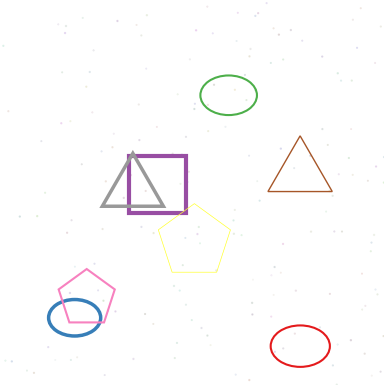[{"shape": "oval", "thickness": 1.5, "radius": 0.38, "center": [0.78, 0.101]}, {"shape": "oval", "thickness": 2.5, "radius": 0.34, "center": [0.194, 0.175]}, {"shape": "oval", "thickness": 1.5, "radius": 0.37, "center": [0.594, 0.753]}, {"shape": "square", "thickness": 3, "radius": 0.37, "center": [0.41, 0.522]}, {"shape": "pentagon", "thickness": 0.5, "radius": 0.49, "center": [0.505, 0.373]}, {"shape": "triangle", "thickness": 1, "radius": 0.48, "center": [0.779, 0.551]}, {"shape": "pentagon", "thickness": 1.5, "radius": 0.38, "center": [0.225, 0.225]}, {"shape": "triangle", "thickness": 2.5, "radius": 0.46, "center": [0.345, 0.51]}]